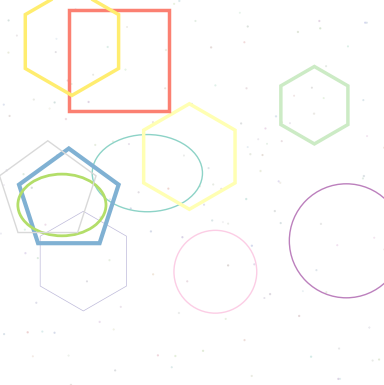[{"shape": "oval", "thickness": 1, "radius": 0.72, "center": [0.383, 0.55]}, {"shape": "hexagon", "thickness": 2.5, "radius": 0.69, "center": [0.492, 0.593]}, {"shape": "hexagon", "thickness": 0.5, "radius": 0.65, "center": [0.216, 0.322]}, {"shape": "square", "thickness": 2.5, "radius": 0.65, "center": [0.309, 0.842]}, {"shape": "pentagon", "thickness": 3, "radius": 0.68, "center": [0.179, 0.478]}, {"shape": "oval", "thickness": 2, "radius": 0.57, "center": [0.161, 0.468]}, {"shape": "circle", "thickness": 1, "radius": 0.54, "center": [0.559, 0.294]}, {"shape": "pentagon", "thickness": 1, "radius": 0.66, "center": [0.124, 0.503]}, {"shape": "circle", "thickness": 1, "radius": 0.74, "center": [0.9, 0.375]}, {"shape": "hexagon", "thickness": 2.5, "radius": 0.5, "center": [0.817, 0.727]}, {"shape": "hexagon", "thickness": 2.5, "radius": 0.7, "center": [0.187, 0.892]}]